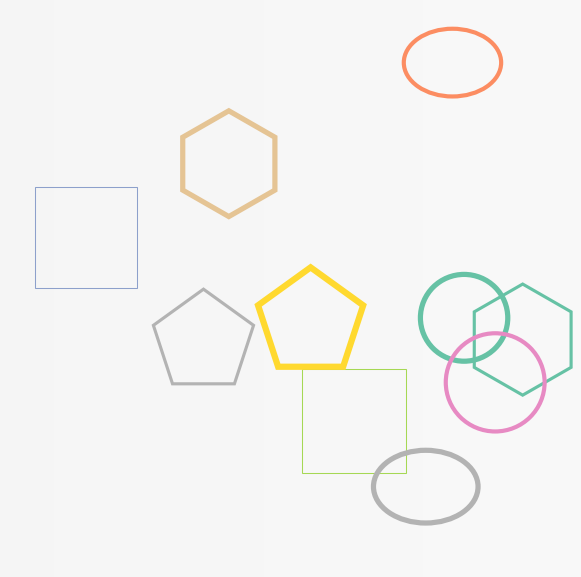[{"shape": "hexagon", "thickness": 1.5, "radius": 0.48, "center": [0.899, 0.411]}, {"shape": "circle", "thickness": 2.5, "radius": 0.38, "center": [0.798, 0.449]}, {"shape": "oval", "thickness": 2, "radius": 0.42, "center": [0.778, 0.891]}, {"shape": "square", "thickness": 0.5, "radius": 0.44, "center": [0.147, 0.588]}, {"shape": "circle", "thickness": 2, "radius": 0.43, "center": [0.852, 0.337]}, {"shape": "square", "thickness": 0.5, "radius": 0.45, "center": [0.61, 0.27]}, {"shape": "pentagon", "thickness": 3, "radius": 0.48, "center": [0.534, 0.441]}, {"shape": "hexagon", "thickness": 2.5, "radius": 0.46, "center": [0.394, 0.716]}, {"shape": "oval", "thickness": 2.5, "radius": 0.45, "center": [0.733, 0.156]}, {"shape": "pentagon", "thickness": 1.5, "radius": 0.45, "center": [0.35, 0.408]}]